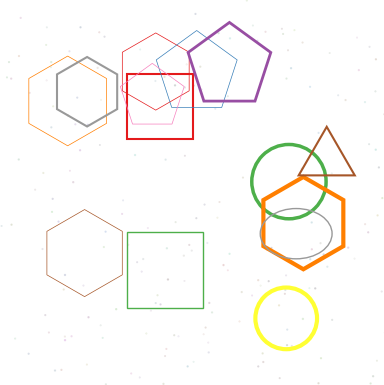[{"shape": "hexagon", "thickness": 0.5, "radius": 0.5, "center": [0.405, 0.814]}, {"shape": "square", "thickness": 1.5, "radius": 0.42, "center": [0.415, 0.724]}, {"shape": "pentagon", "thickness": 0.5, "radius": 0.55, "center": [0.511, 0.81]}, {"shape": "square", "thickness": 1, "radius": 0.49, "center": [0.429, 0.298]}, {"shape": "circle", "thickness": 2.5, "radius": 0.48, "center": [0.75, 0.528]}, {"shape": "pentagon", "thickness": 2, "radius": 0.56, "center": [0.596, 0.829]}, {"shape": "hexagon", "thickness": 3, "radius": 0.6, "center": [0.788, 0.421]}, {"shape": "hexagon", "thickness": 0.5, "radius": 0.58, "center": [0.176, 0.738]}, {"shape": "circle", "thickness": 3, "radius": 0.4, "center": [0.743, 0.173]}, {"shape": "triangle", "thickness": 1.5, "radius": 0.42, "center": [0.849, 0.587]}, {"shape": "hexagon", "thickness": 0.5, "radius": 0.57, "center": [0.22, 0.343]}, {"shape": "pentagon", "thickness": 0.5, "radius": 0.44, "center": [0.396, 0.748]}, {"shape": "oval", "thickness": 1, "radius": 0.47, "center": [0.769, 0.393]}, {"shape": "hexagon", "thickness": 1.5, "radius": 0.45, "center": [0.226, 0.762]}]